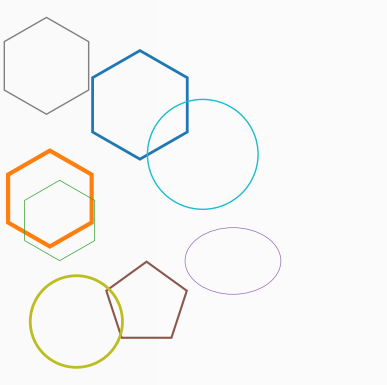[{"shape": "hexagon", "thickness": 2, "radius": 0.71, "center": [0.361, 0.728]}, {"shape": "hexagon", "thickness": 3, "radius": 0.62, "center": [0.129, 0.484]}, {"shape": "hexagon", "thickness": 0.5, "radius": 0.52, "center": [0.154, 0.427]}, {"shape": "oval", "thickness": 0.5, "radius": 0.62, "center": [0.601, 0.322]}, {"shape": "pentagon", "thickness": 1.5, "radius": 0.55, "center": [0.378, 0.211]}, {"shape": "hexagon", "thickness": 1, "radius": 0.63, "center": [0.12, 0.829]}, {"shape": "circle", "thickness": 2, "radius": 0.59, "center": [0.197, 0.165]}, {"shape": "circle", "thickness": 1, "radius": 0.71, "center": [0.523, 0.599]}]